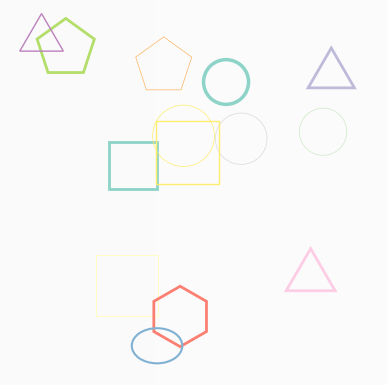[{"shape": "circle", "thickness": 2.5, "radius": 0.29, "center": [0.583, 0.787]}, {"shape": "square", "thickness": 2, "radius": 0.31, "center": [0.343, 0.57]}, {"shape": "square", "thickness": 0.5, "radius": 0.4, "center": [0.327, 0.258]}, {"shape": "triangle", "thickness": 2, "radius": 0.34, "center": [0.855, 0.806]}, {"shape": "hexagon", "thickness": 2, "radius": 0.39, "center": [0.465, 0.178]}, {"shape": "oval", "thickness": 1.5, "radius": 0.33, "center": [0.405, 0.102]}, {"shape": "pentagon", "thickness": 0.5, "radius": 0.38, "center": [0.422, 0.828]}, {"shape": "pentagon", "thickness": 2, "radius": 0.39, "center": [0.17, 0.874]}, {"shape": "triangle", "thickness": 2, "radius": 0.36, "center": [0.802, 0.281]}, {"shape": "circle", "thickness": 0.5, "radius": 0.33, "center": [0.622, 0.64]}, {"shape": "triangle", "thickness": 1, "radius": 0.32, "center": [0.107, 0.9]}, {"shape": "circle", "thickness": 0.5, "radius": 0.31, "center": [0.834, 0.658]}, {"shape": "circle", "thickness": 0.5, "radius": 0.4, "center": [0.474, 0.647]}, {"shape": "square", "thickness": 1, "radius": 0.41, "center": [0.485, 0.605]}]